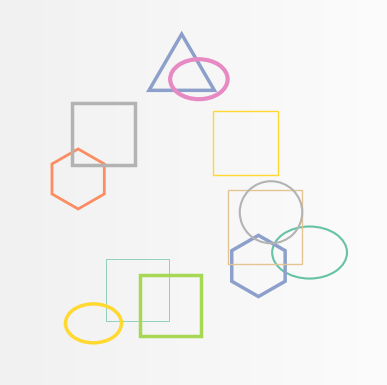[{"shape": "square", "thickness": 0.5, "radius": 0.4, "center": [0.355, 0.247]}, {"shape": "oval", "thickness": 1.5, "radius": 0.48, "center": [0.799, 0.344]}, {"shape": "hexagon", "thickness": 2, "radius": 0.39, "center": [0.202, 0.535]}, {"shape": "hexagon", "thickness": 2.5, "radius": 0.4, "center": [0.667, 0.309]}, {"shape": "triangle", "thickness": 2.5, "radius": 0.49, "center": [0.469, 0.814]}, {"shape": "oval", "thickness": 3, "radius": 0.37, "center": [0.513, 0.794]}, {"shape": "square", "thickness": 2.5, "radius": 0.4, "center": [0.441, 0.206]}, {"shape": "square", "thickness": 1, "radius": 0.42, "center": [0.634, 0.629]}, {"shape": "oval", "thickness": 2.5, "radius": 0.36, "center": [0.241, 0.16]}, {"shape": "square", "thickness": 1, "radius": 0.48, "center": [0.683, 0.411]}, {"shape": "square", "thickness": 2.5, "radius": 0.41, "center": [0.267, 0.651]}, {"shape": "circle", "thickness": 1.5, "radius": 0.4, "center": [0.699, 0.449]}]